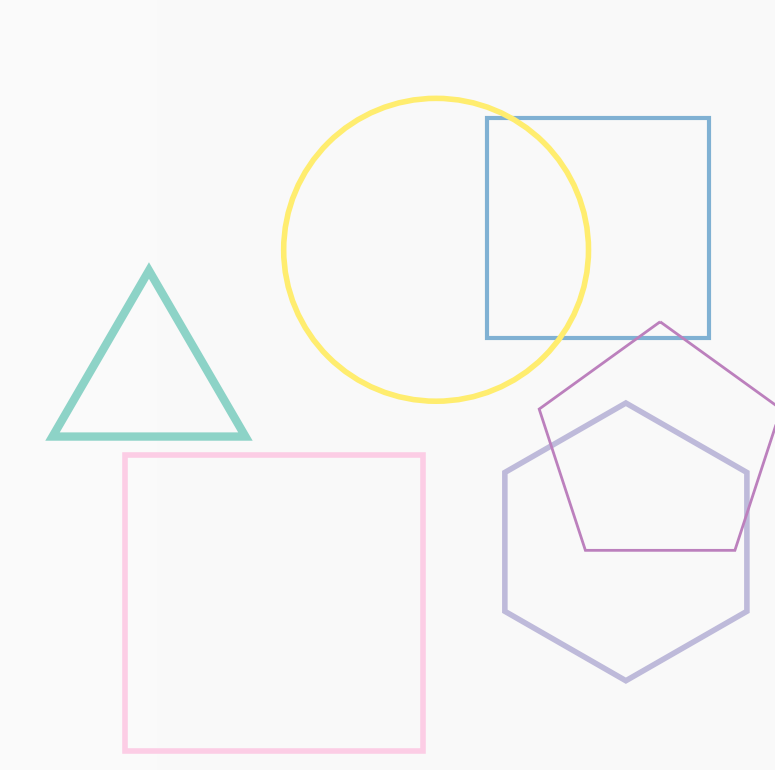[{"shape": "triangle", "thickness": 3, "radius": 0.72, "center": [0.192, 0.505]}, {"shape": "hexagon", "thickness": 2, "radius": 0.9, "center": [0.808, 0.296]}, {"shape": "square", "thickness": 1.5, "radius": 0.72, "center": [0.772, 0.704]}, {"shape": "square", "thickness": 2, "radius": 0.96, "center": [0.353, 0.217]}, {"shape": "pentagon", "thickness": 1, "radius": 0.82, "center": [0.852, 0.418]}, {"shape": "circle", "thickness": 2, "radius": 0.98, "center": [0.563, 0.676]}]